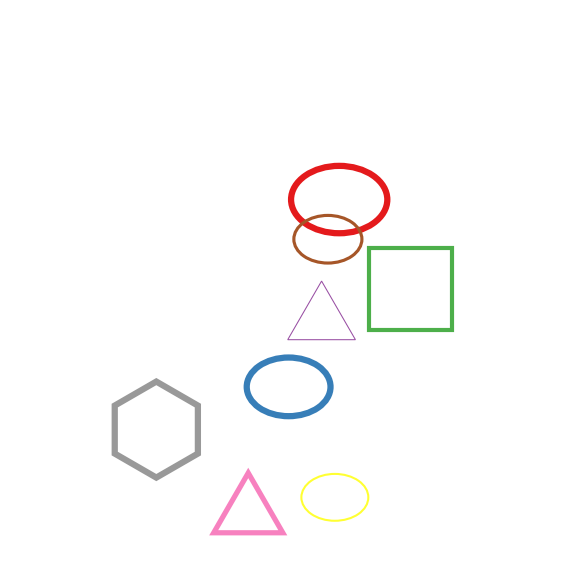[{"shape": "oval", "thickness": 3, "radius": 0.42, "center": [0.587, 0.654]}, {"shape": "oval", "thickness": 3, "radius": 0.36, "center": [0.5, 0.329]}, {"shape": "square", "thickness": 2, "radius": 0.36, "center": [0.71, 0.498]}, {"shape": "triangle", "thickness": 0.5, "radius": 0.34, "center": [0.557, 0.445]}, {"shape": "oval", "thickness": 1, "radius": 0.29, "center": [0.58, 0.138]}, {"shape": "oval", "thickness": 1.5, "radius": 0.29, "center": [0.568, 0.585]}, {"shape": "triangle", "thickness": 2.5, "radius": 0.35, "center": [0.43, 0.111]}, {"shape": "hexagon", "thickness": 3, "radius": 0.42, "center": [0.271, 0.255]}]